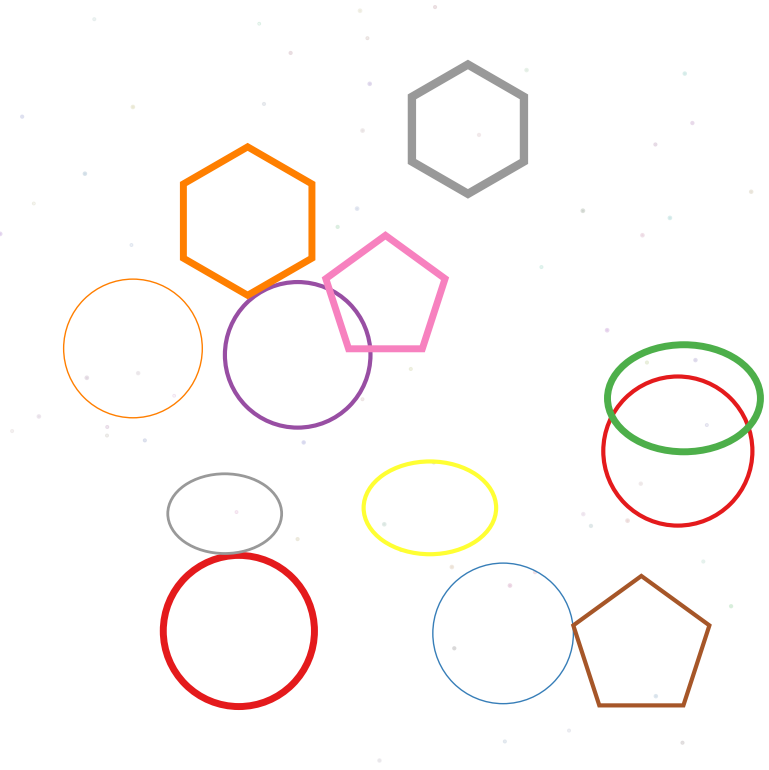[{"shape": "circle", "thickness": 2.5, "radius": 0.49, "center": [0.31, 0.181]}, {"shape": "circle", "thickness": 1.5, "radius": 0.48, "center": [0.88, 0.414]}, {"shape": "circle", "thickness": 0.5, "radius": 0.46, "center": [0.653, 0.177]}, {"shape": "oval", "thickness": 2.5, "radius": 0.5, "center": [0.888, 0.483]}, {"shape": "circle", "thickness": 1.5, "radius": 0.47, "center": [0.387, 0.539]}, {"shape": "circle", "thickness": 0.5, "radius": 0.45, "center": [0.173, 0.547]}, {"shape": "hexagon", "thickness": 2.5, "radius": 0.48, "center": [0.322, 0.713]}, {"shape": "oval", "thickness": 1.5, "radius": 0.43, "center": [0.558, 0.34]}, {"shape": "pentagon", "thickness": 1.5, "radius": 0.46, "center": [0.833, 0.159]}, {"shape": "pentagon", "thickness": 2.5, "radius": 0.41, "center": [0.501, 0.613]}, {"shape": "hexagon", "thickness": 3, "radius": 0.42, "center": [0.608, 0.832]}, {"shape": "oval", "thickness": 1, "radius": 0.37, "center": [0.292, 0.333]}]